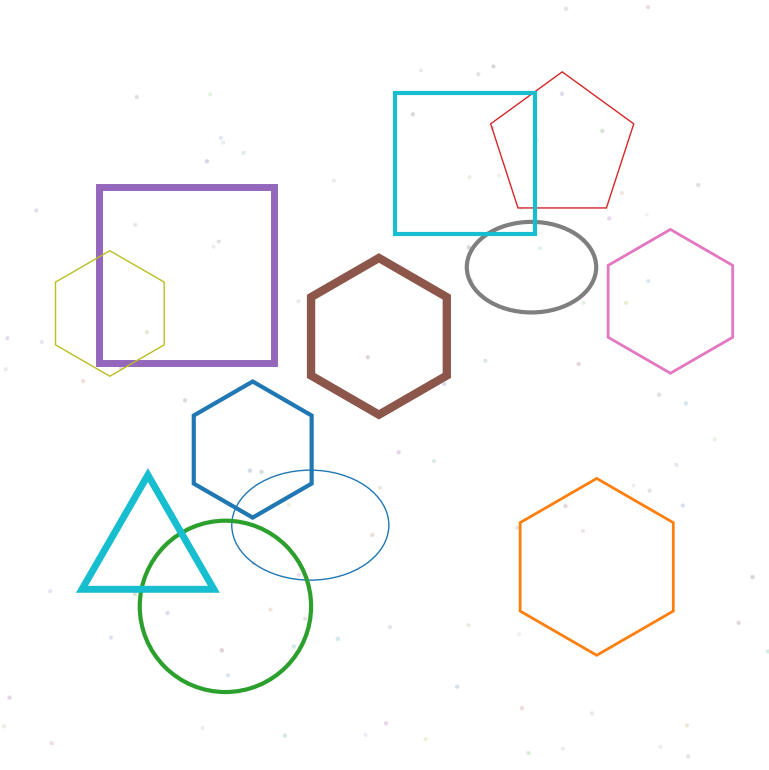[{"shape": "oval", "thickness": 0.5, "radius": 0.51, "center": [0.403, 0.318]}, {"shape": "hexagon", "thickness": 1.5, "radius": 0.44, "center": [0.328, 0.416]}, {"shape": "hexagon", "thickness": 1, "radius": 0.57, "center": [0.775, 0.264]}, {"shape": "circle", "thickness": 1.5, "radius": 0.56, "center": [0.293, 0.213]}, {"shape": "pentagon", "thickness": 0.5, "radius": 0.49, "center": [0.73, 0.809]}, {"shape": "square", "thickness": 2.5, "radius": 0.57, "center": [0.243, 0.643]}, {"shape": "hexagon", "thickness": 3, "radius": 0.51, "center": [0.492, 0.563]}, {"shape": "hexagon", "thickness": 1, "radius": 0.47, "center": [0.871, 0.609]}, {"shape": "oval", "thickness": 1.5, "radius": 0.42, "center": [0.69, 0.653]}, {"shape": "hexagon", "thickness": 0.5, "radius": 0.41, "center": [0.143, 0.593]}, {"shape": "triangle", "thickness": 2.5, "radius": 0.49, "center": [0.192, 0.284]}, {"shape": "square", "thickness": 1.5, "radius": 0.46, "center": [0.604, 0.788]}]